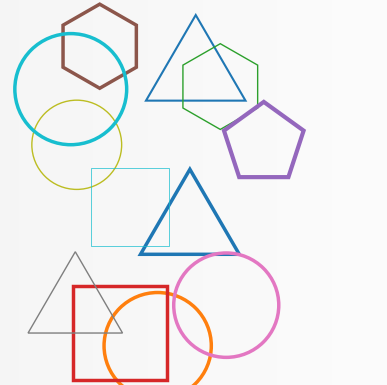[{"shape": "triangle", "thickness": 1.5, "radius": 0.74, "center": [0.505, 0.813]}, {"shape": "triangle", "thickness": 2.5, "radius": 0.74, "center": [0.49, 0.413]}, {"shape": "circle", "thickness": 2.5, "radius": 0.69, "center": [0.407, 0.102]}, {"shape": "hexagon", "thickness": 1, "radius": 0.56, "center": [0.568, 0.775]}, {"shape": "square", "thickness": 2.5, "radius": 0.61, "center": [0.31, 0.134]}, {"shape": "pentagon", "thickness": 3, "radius": 0.54, "center": [0.681, 0.627]}, {"shape": "hexagon", "thickness": 2.5, "radius": 0.55, "center": [0.257, 0.88]}, {"shape": "circle", "thickness": 2.5, "radius": 0.68, "center": [0.584, 0.207]}, {"shape": "triangle", "thickness": 1, "radius": 0.7, "center": [0.194, 0.205]}, {"shape": "circle", "thickness": 1, "radius": 0.58, "center": [0.198, 0.624]}, {"shape": "square", "thickness": 0.5, "radius": 0.5, "center": [0.336, 0.463]}, {"shape": "circle", "thickness": 2.5, "radius": 0.72, "center": [0.183, 0.768]}]